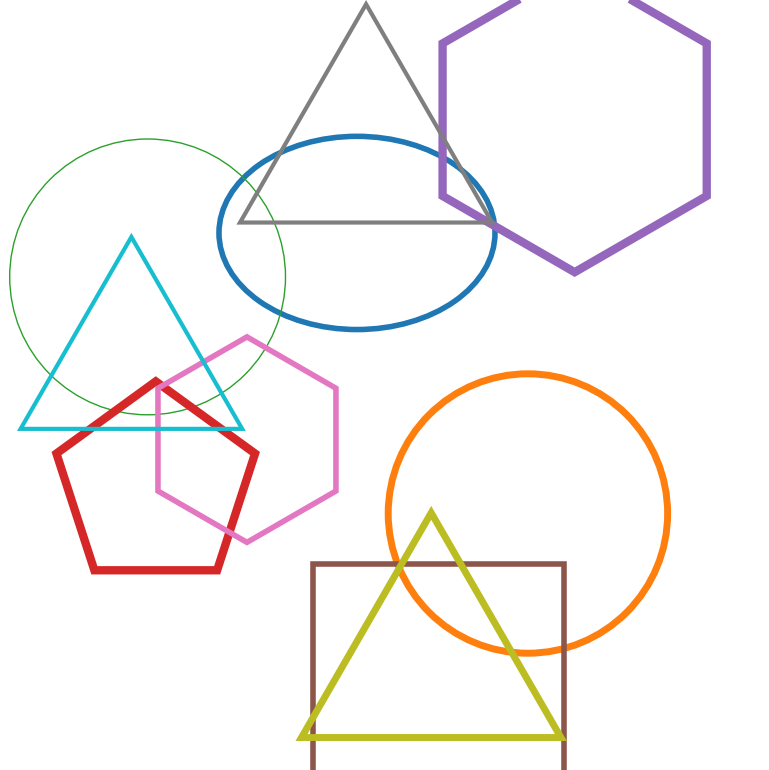[{"shape": "oval", "thickness": 2, "radius": 0.9, "center": [0.464, 0.697]}, {"shape": "circle", "thickness": 2.5, "radius": 0.91, "center": [0.686, 0.333]}, {"shape": "circle", "thickness": 0.5, "radius": 0.9, "center": [0.192, 0.64]}, {"shape": "pentagon", "thickness": 3, "radius": 0.68, "center": [0.202, 0.369]}, {"shape": "hexagon", "thickness": 3, "radius": 0.99, "center": [0.746, 0.845]}, {"shape": "square", "thickness": 2, "radius": 0.81, "center": [0.569, 0.104]}, {"shape": "hexagon", "thickness": 2, "radius": 0.67, "center": [0.321, 0.429]}, {"shape": "triangle", "thickness": 1.5, "radius": 0.95, "center": [0.475, 0.806]}, {"shape": "triangle", "thickness": 2.5, "radius": 0.97, "center": [0.56, 0.139]}, {"shape": "triangle", "thickness": 1.5, "radius": 0.83, "center": [0.171, 0.526]}]